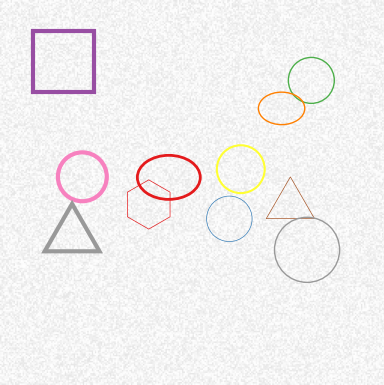[{"shape": "oval", "thickness": 2, "radius": 0.41, "center": [0.439, 0.539]}, {"shape": "hexagon", "thickness": 0.5, "radius": 0.32, "center": [0.386, 0.469]}, {"shape": "circle", "thickness": 0.5, "radius": 0.3, "center": [0.596, 0.432]}, {"shape": "circle", "thickness": 1, "radius": 0.3, "center": [0.809, 0.791]}, {"shape": "square", "thickness": 3, "radius": 0.39, "center": [0.164, 0.84]}, {"shape": "oval", "thickness": 1, "radius": 0.3, "center": [0.731, 0.718]}, {"shape": "circle", "thickness": 1.5, "radius": 0.31, "center": [0.625, 0.561]}, {"shape": "triangle", "thickness": 0.5, "radius": 0.36, "center": [0.754, 0.468]}, {"shape": "circle", "thickness": 3, "radius": 0.32, "center": [0.214, 0.541]}, {"shape": "circle", "thickness": 1, "radius": 0.42, "center": [0.798, 0.351]}, {"shape": "triangle", "thickness": 3, "radius": 0.41, "center": [0.187, 0.388]}]